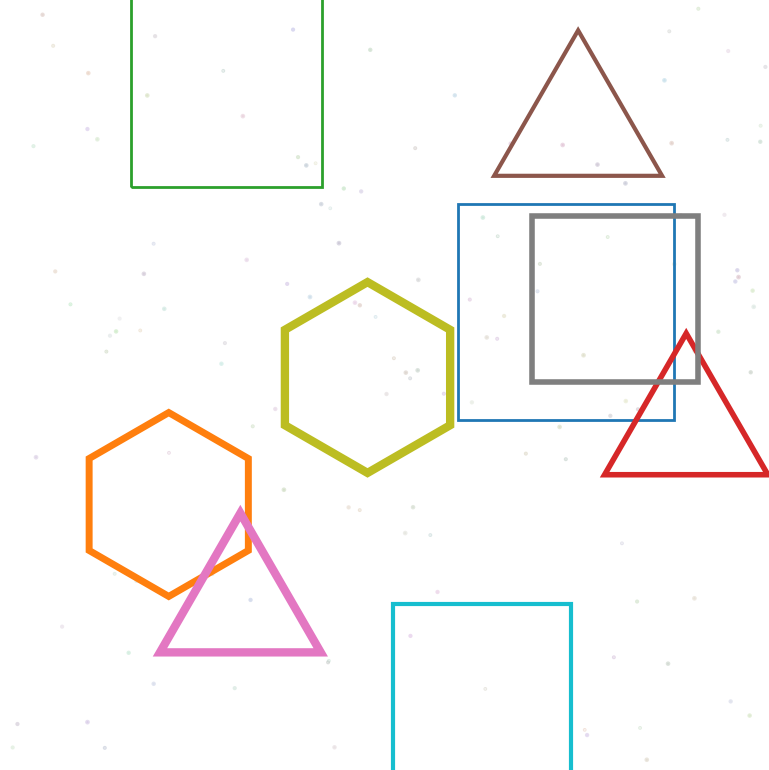[{"shape": "square", "thickness": 1, "radius": 0.7, "center": [0.735, 0.595]}, {"shape": "hexagon", "thickness": 2.5, "radius": 0.6, "center": [0.219, 0.345]}, {"shape": "square", "thickness": 1, "radius": 0.62, "center": [0.294, 0.882]}, {"shape": "triangle", "thickness": 2, "radius": 0.61, "center": [0.891, 0.445]}, {"shape": "triangle", "thickness": 1.5, "radius": 0.63, "center": [0.751, 0.835]}, {"shape": "triangle", "thickness": 3, "radius": 0.6, "center": [0.312, 0.213]}, {"shape": "square", "thickness": 2, "radius": 0.54, "center": [0.799, 0.612]}, {"shape": "hexagon", "thickness": 3, "radius": 0.62, "center": [0.477, 0.51]}, {"shape": "square", "thickness": 1.5, "radius": 0.58, "center": [0.626, 0.1]}]